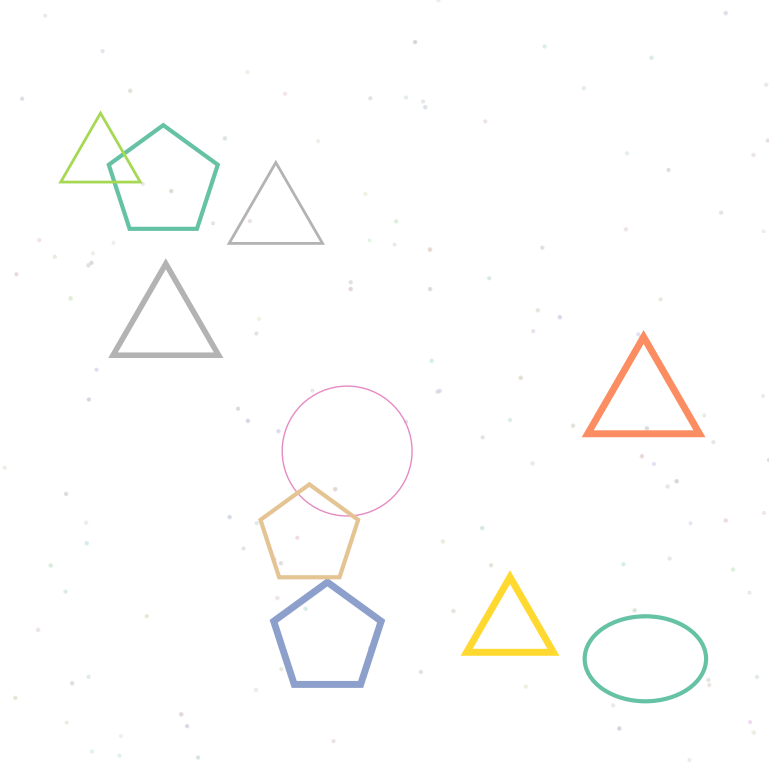[{"shape": "oval", "thickness": 1.5, "radius": 0.39, "center": [0.838, 0.144]}, {"shape": "pentagon", "thickness": 1.5, "radius": 0.37, "center": [0.212, 0.763]}, {"shape": "triangle", "thickness": 2.5, "radius": 0.42, "center": [0.836, 0.479]}, {"shape": "pentagon", "thickness": 2.5, "radius": 0.37, "center": [0.425, 0.171]}, {"shape": "circle", "thickness": 0.5, "radius": 0.42, "center": [0.451, 0.414]}, {"shape": "triangle", "thickness": 1, "radius": 0.3, "center": [0.131, 0.793]}, {"shape": "triangle", "thickness": 2.5, "radius": 0.33, "center": [0.662, 0.185]}, {"shape": "pentagon", "thickness": 1.5, "radius": 0.33, "center": [0.402, 0.304]}, {"shape": "triangle", "thickness": 2, "radius": 0.4, "center": [0.215, 0.578]}, {"shape": "triangle", "thickness": 1, "radius": 0.35, "center": [0.358, 0.719]}]